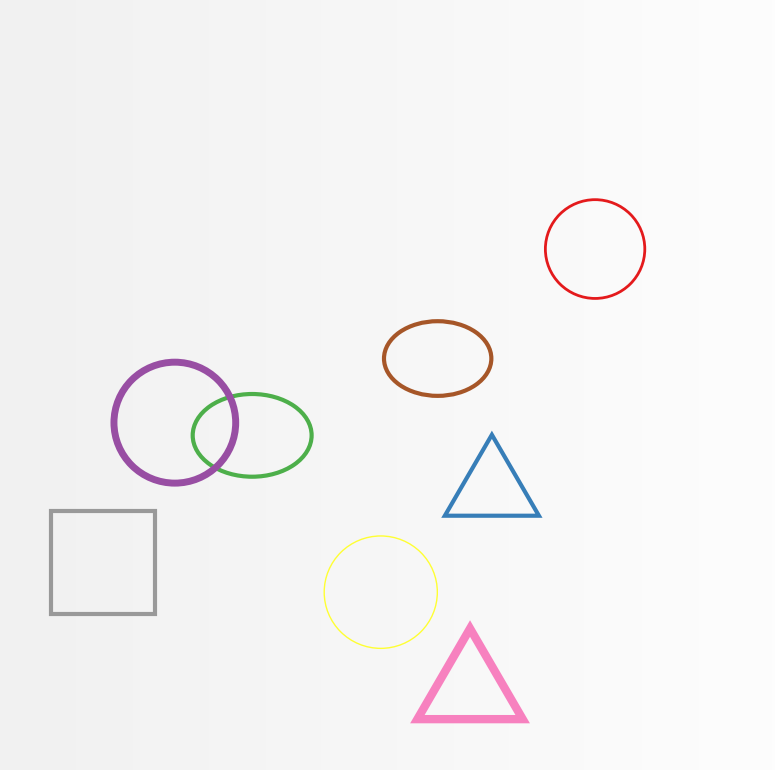[{"shape": "circle", "thickness": 1, "radius": 0.32, "center": [0.768, 0.677]}, {"shape": "triangle", "thickness": 1.5, "radius": 0.35, "center": [0.635, 0.365]}, {"shape": "oval", "thickness": 1.5, "radius": 0.38, "center": [0.325, 0.435]}, {"shape": "circle", "thickness": 2.5, "radius": 0.39, "center": [0.226, 0.451]}, {"shape": "circle", "thickness": 0.5, "radius": 0.36, "center": [0.491, 0.231]}, {"shape": "oval", "thickness": 1.5, "radius": 0.35, "center": [0.565, 0.534]}, {"shape": "triangle", "thickness": 3, "radius": 0.39, "center": [0.606, 0.105]}, {"shape": "square", "thickness": 1.5, "radius": 0.34, "center": [0.133, 0.269]}]